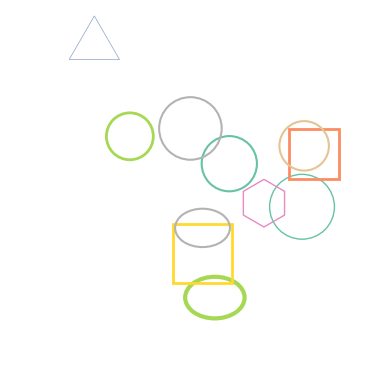[{"shape": "circle", "thickness": 1.5, "radius": 0.36, "center": [0.596, 0.575]}, {"shape": "circle", "thickness": 1, "radius": 0.42, "center": [0.784, 0.463]}, {"shape": "square", "thickness": 2, "radius": 0.32, "center": [0.815, 0.601]}, {"shape": "triangle", "thickness": 0.5, "radius": 0.38, "center": [0.245, 0.883]}, {"shape": "hexagon", "thickness": 1, "radius": 0.31, "center": [0.686, 0.472]}, {"shape": "oval", "thickness": 3, "radius": 0.39, "center": [0.558, 0.227]}, {"shape": "circle", "thickness": 2, "radius": 0.3, "center": [0.337, 0.646]}, {"shape": "square", "thickness": 2, "radius": 0.38, "center": [0.525, 0.342]}, {"shape": "circle", "thickness": 1.5, "radius": 0.32, "center": [0.79, 0.621]}, {"shape": "circle", "thickness": 1.5, "radius": 0.41, "center": [0.495, 0.666]}, {"shape": "oval", "thickness": 1.5, "radius": 0.36, "center": [0.526, 0.408]}]